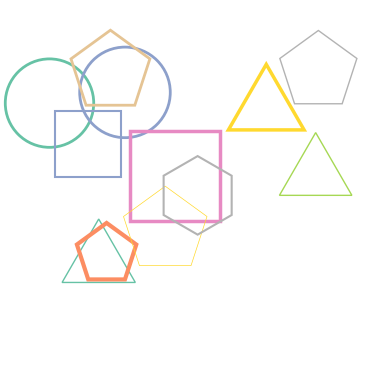[{"shape": "triangle", "thickness": 1, "radius": 0.55, "center": [0.256, 0.321]}, {"shape": "circle", "thickness": 2, "radius": 0.57, "center": [0.129, 0.732]}, {"shape": "pentagon", "thickness": 3, "radius": 0.41, "center": [0.277, 0.34]}, {"shape": "square", "thickness": 1.5, "radius": 0.43, "center": [0.229, 0.626]}, {"shape": "circle", "thickness": 2, "radius": 0.59, "center": [0.325, 0.76]}, {"shape": "square", "thickness": 2.5, "radius": 0.58, "center": [0.454, 0.542]}, {"shape": "triangle", "thickness": 1, "radius": 0.54, "center": [0.82, 0.547]}, {"shape": "pentagon", "thickness": 0.5, "radius": 0.57, "center": [0.429, 0.402]}, {"shape": "triangle", "thickness": 2.5, "radius": 0.57, "center": [0.692, 0.719]}, {"shape": "pentagon", "thickness": 2, "radius": 0.54, "center": [0.287, 0.814]}, {"shape": "pentagon", "thickness": 1, "radius": 0.53, "center": [0.827, 0.816]}, {"shape": "hexagon", "thickness": 1.5, "radius": 0.51, "center": [0.513, 0.493]}]